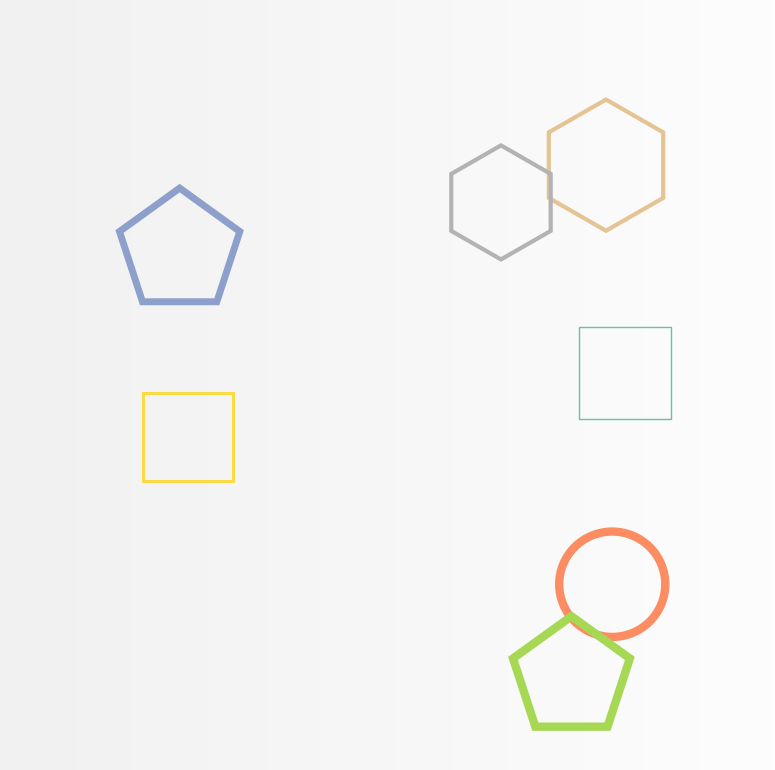[{"shape": "square", "thickness": 0.5, "radius": 0.3, "center": [0.806, 0.516]}, {"shape": "circle", "thickness": 3, "radius": 0.34, "center": [0.79, 0.241]}, {"shape": "pentagon", "thickness": 2.5, "radius": 0.41, "center": [0.232, 0.674]}, {"shape": "pentagon", "thickness": 3, "radius": 0.4, "center": [0.737, 0.12]}, {"shape": "square", "thickness": 1, "radius": 0.29, "center": [0.242, 0.432]}, {"shape": "hexagon", "thickness": 1.5, "radius": 0.43, "center": [0.782, 0.786]}, {"shape": "hexagon", "thickness": 1.5, "radius": 0.37, "center": [0.646, 0.737]}]